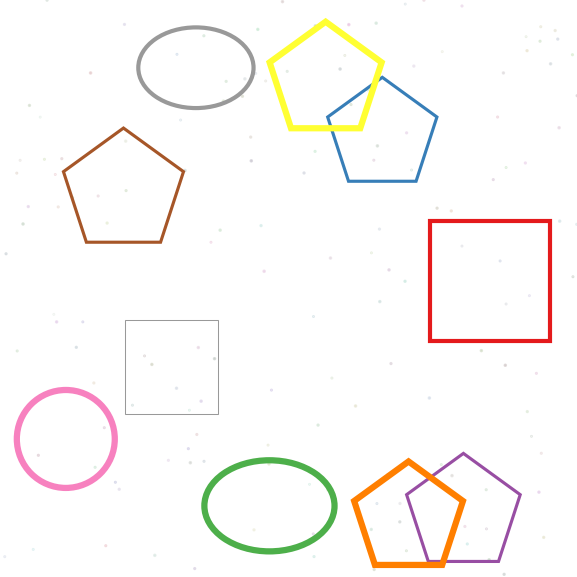[{"shape": "square", "thickness": 2, "radius": 0.52, "center": [0.849, 0.513]}, {"shape": "pentagon", "thickness": 1.5, "radius": 0.5, "center": [0.662, 0.766]}, {"shape": "oval", "thickness": 3, "radius": 0.56, "center": [0.467, 0.123]}, {"shape": "pentagon", "thickness": 1.5, "radius": 0.52, "center": [0.802, 0.111]}, {"shape": "pentagon", "thickness": 3, "radius": 0.5, "center": [0.707, 0.101]}, {"shape": "pentagon", "thickness": 3, "radius": 0.51, "center": [0.564, 0.86]}, {"shape": "pentagon", "thickness": 1.5, "radius": 0.55, "center": [0.214, 0.668]}, {"shape": "circle", "thickness": 3, "radius": 0.42, "center": [0.114, 0.239]}, {"shape": "oval", "thickness": 2, "radius": 0.5, "center": [0.339, 0.882]}, {"shape": "square", "thickness": 0.5, "radius": 0.41, "center": [0.297, 0.363]}]